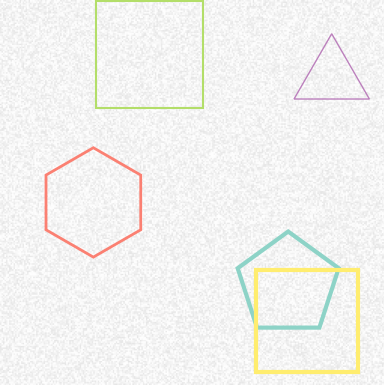[{"shape": "pentagon", "thickness": 3, "radius": 0.69, "center": [0.749, 0.261]}, {"shape": "hexagon", "thickness": 2, "radius": 0.71, "center": [0.243, 0.474]}, {"shape": "square", "thickness": 1.5, "radius": 0.69, "center": [0.388, 0.859]}, {"shape": "triangle", "thickness": 1, "radius": 0.57, "center": [0.862, 0.799]}, {"shape": "square", "thickness": 3, "radius": 0.66, "center": [0.797, 0.166]}]